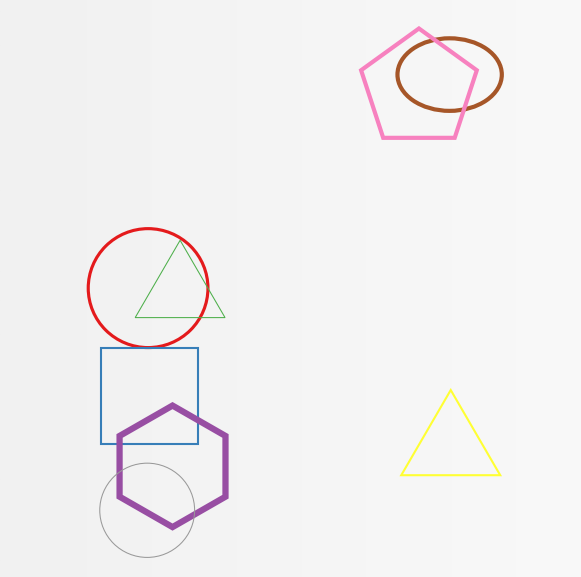[{"shape": "circle", "thickness": 1.5, "radius": 0.51, "center": [0.255, 0.5]}, {"shape": "square", "thickness": 1, "radius": 0.42, "center": [0.257, 0.314]}, {"shape": "triangle", "thickness": 0.5, "radius": 0.45, "center": [0.31, 0.494]}, {"shape": "hexagon", "thickness": 3, "radius": 0.53, "center": [0.297, 0.192]}, {"shape": "triangle", "thickness": 1, "radius": 0.49, "center": [0.775, 0.225]}, {"shape": "oval", "thickness": 2, "radius": 0.45, "center": [0.774, 0.87]}, {"shape": "pentagon", "thickness": 2, "radius": 0.52, "center": [0.721, 0.845]}, {"shape": "circle", "thickness": 0.5, "radius": 0.41, "center": [0.253, 0.116]}]